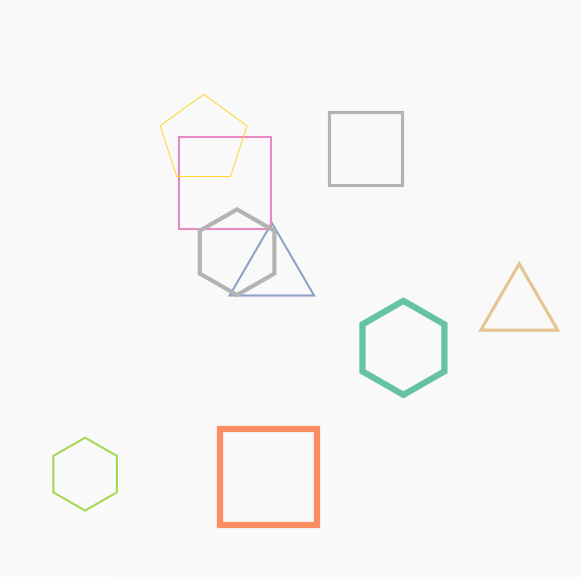[{"shape": "hexagon", "thickness": 3, "radius": 0.41, "center": [0.694, 0.397]}, {"shape": "square", "thickness": 3, "radius": 0.42, "center": [0.462, 0.173]}, {"shape": "triangle", "thickness": 1, "radius": 0.42, "center": [0.468, 0.529]}, {"shape": "square", "thickness": 1, "radius": 0.4, "center": [0.387, 0.682]}, {"shape": "hexagon", "thickness": 1, "radius": 0.32, "center": [0.146, 0.178]}, {"shape": "pentagon", "thickness": 0.5, "radius": 0.39, "center": [0.35, 0.757]}, {"shape": "triangle", "thickness": 1.5, "radius": 0.38, "center": [0.893, 0.466]}, {"shape": "hexagon", "thickness": 2, "radius": 0.37, "center": [0.408, 0.562]}, {"shape": "square", "thickness": 1.5, "radius": 0.31, "center": [0.629, 0.742]}]